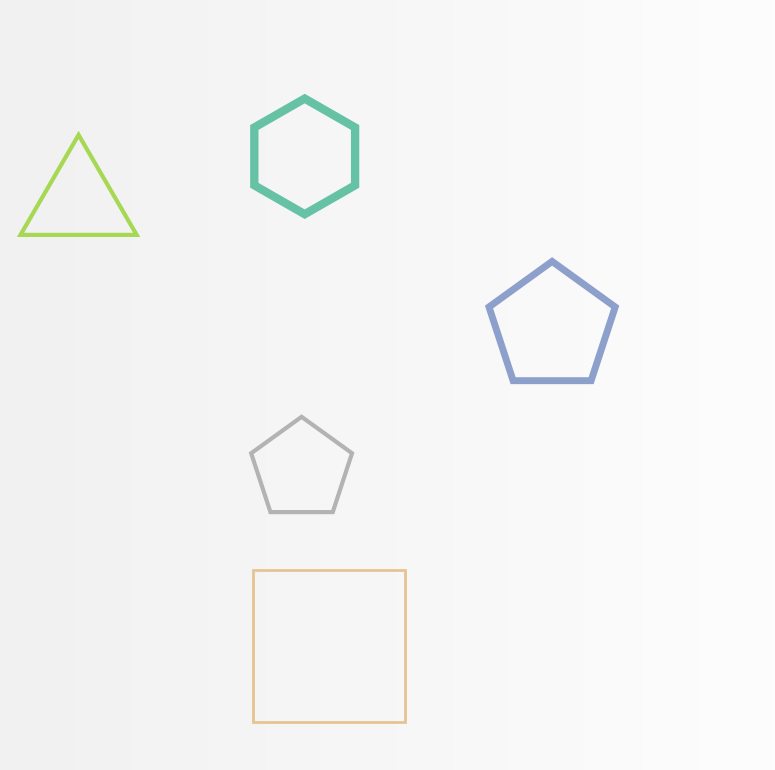[{"shape": "hexagon", "thickness": 3, "radius": 0.38, "center": [0.393, 0.797]}, {"shape": "pentagon", "thickness": 2.5, "radius": 0.43, "center": [0.712, 0.575]}, {"shape": "triangle", "thickness": 1.5, "radius": 0.43, "center": [0.101, 0.738]}, {"shape": "square", "thickness": 1, "radius": 0.49, "center": [0.424, 0.161]}, {"shape": "pentagon", "thickness": 1.5, "radius": 0.34, "center": [0.389, 0.39]}]